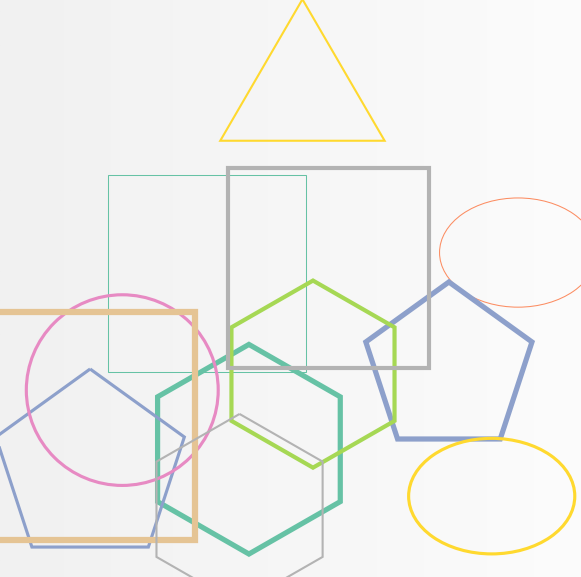[{"shape": "square", "thickness": 0.5, "radius": 0.85, "center": [0.356, 0.526]}, {"shape": "hexagon", "thickness": 2.5, "radius": 0.91, "center": [0.428, 0.221]}, {"shape": "oval", "thickness": 0.5, "radius": 0.68, "center": [0.891, 0.562]}, {"shape": "pentagon", "thickness": 1.5, "radius": 0.85, "center": [0.155, 0.19]}, {"shape": "pentagon", "thickness": 2.5, "radius": 0.75, "center": [0.772, 0.361]}, {"shape": "circle", "thickness": 1.5, "radius": 0.83, "center": [0.21, 0.324]}, {"shape": "hexagon", "thickness": 2, "radius": 0.81, "center": [0.538, 0.351]}, {"shape": "triangle", "thickness": 1, "radius": 0.82, "center": [0.52, 0.837]}, {"shape": "oval", "thickness": 1.5, "radius": 0.71, "center": [0.846, 0.14]}, {"shape": "square", "thickness": 3, "radius": 0.99, "center": [0.138, 0.261]}, {"shape": "square", "thickness": 2, "radius": 0.87, "center": [0.565, 0.535]}, {"shape": "hexagon", "thickness": 1, "radius": 0.83, "center": [0.412, 0.117]}]